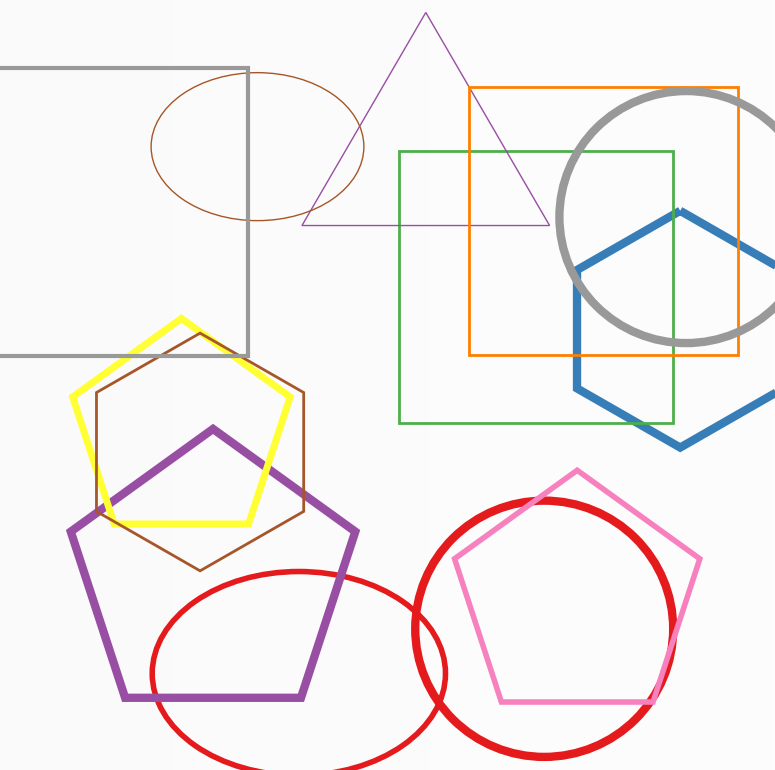[{"shape": "circle", "thickness": 3, "radius": 0.83, "center": [0.702, 0.183]}, {"shape": "oval", "thickness": 2, "radius": 0.95, "center": [0.386, 0.125]}, {"shape": "hexagon", "thickness": 3, "radius": 0.77, "center": [0.878, 0.572]}, {"shape": "square", "thickness": 1, "radius": 0.88, "center": [0.691, 0.628]}, {"shape": "pentagon", "thickness": 3, "radius": 0.97, "center": [0.275, 0.25]}, {"shape": "triangle", "thickness": 0.5, "radius": 0.92, "center": [0.549, 0.799]}, {"shape": "square", "thickness": 1, "radius": 0.87, "center": [0.778, 0.713]}, {"shape": "pentagon", "thickness": 2.5, "radius": 0.74, "center": [0.234, 0.439]}, {"shape": "hexagon", "thickness": 1, "radius": 0.77, "center": [0.258, 0.413]}, {"shape": "oval", "thickness": 0.5, "radius": 0.69, "center": [0.332, 0.81]}, {"shape": "pentagon", "thickness": 2, "radius": 0.83, "center": [0.745, 0.223]}, {"shape": "circle", "thickness": 3, "radius": 0.82, "center": [0.885, 0.718]}, {"shape": "square", "thickness": 1.5, "radius": 0.93, "center": [0.133, 0.725]}]